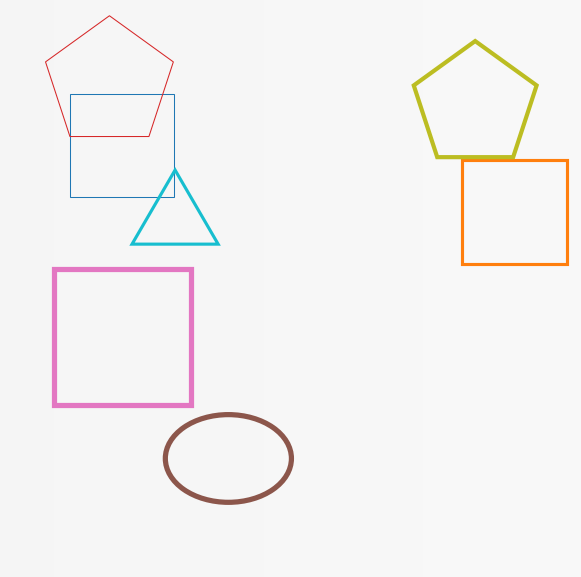[{"shape": "square", "thickness": 0.5, "radius": 0.44, "center": [0.21, 0.748]}, {"shape": "square", "thickness": 1.5, "radius": 0.45, "center": [0.885, 0.631]}, {"shape": "pentagon", "thickness": 0.5, "radius": 0.58, "center": [0.188, 0.856]}, {"shape": "oval", "thickness": 2.5, "radius": 0.54, "center": [0.393, 0.205]}, {"shape": "square", "thickness": 2.5, "radius": 0.59, "center": [0.211, 0.416]}, {"shape": "pentagon", "thickness": 2, "radius": 0.56, "center": [0.818, 0.817]}, {"shape": "triangle", "thickness": 1.5, "radius": 0.43, "center": [0.301, 0.619]}]